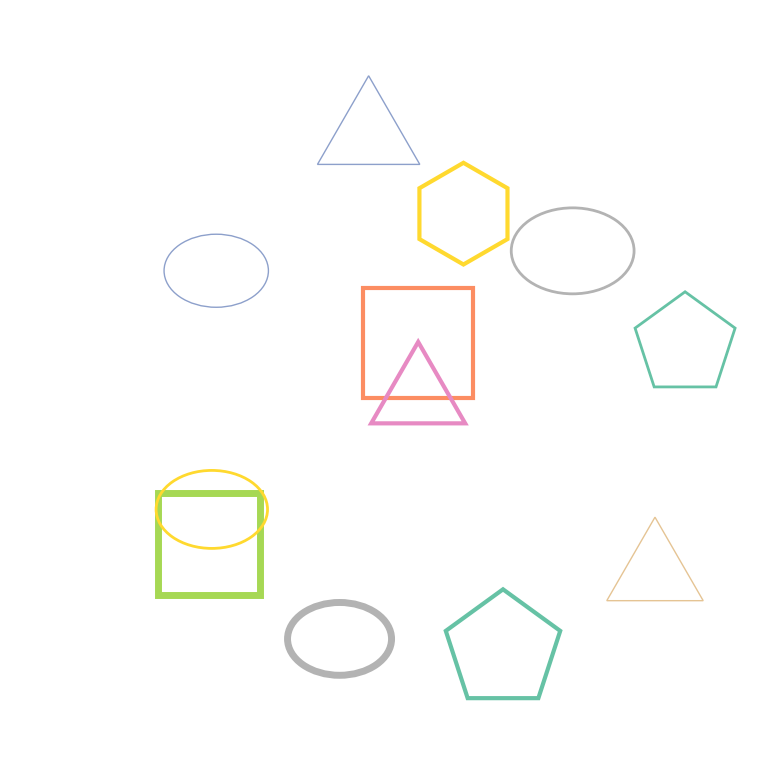[{"shape": "pentagon", "thickness": 1, "radius": 0.34, "center": [0.89, 0.553]}, {"shape": "pentagon", "thickness": 1.5, "radius": 0.39, "center": [0.653, 0.157]}, {"shape": "square", "thickness": 1.5, "radius": 0.36, "center": [0.543, 0.555]}, {"shape": "triangle", "thickness": 0.5, "radius": 0.38, "center": [0.479, 0.825]}, {"shape": "oval", "thickness": 0.5, "radius": 0.34, "center": [0.281, 0.648]}, {"shape": "triangle", "thickness": 1.5, "radius": 0.35, "center": [0.543, 0.485]}, {"shape": "square", "thickness": 2.5, "radius": 0.33, "center": [0.271, 0.293]}, {"shape": "hexagon", "thickness": 1.5, "radius": 0.33, "center": [0.602, 0.723]}, {"shape": "oval", "thickness": 1, "radius": 0.36, "center": [0.275, 0.338]}, {"shape": "triangle", "thickness": 0.5, "radius": 0.36, "center": [0.851, 0.256]}, {"shape": "oval", "thickness": 1, "radius": 0.4, "center": [0.744, 0.674]}, {"shape": "oval", "thickness": 2.5, "radius": 0.34, "center": [0.441, 0.17]}]